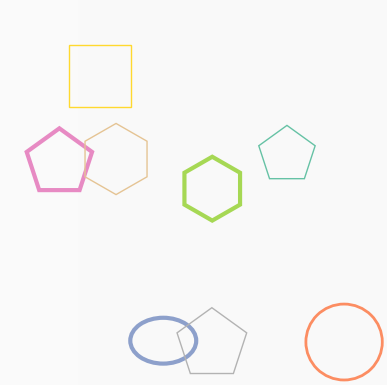[{"shape": "pentagon", "thickness": 1, "radius": 0.38, "center": [0.741, 0.598]}, {"shape": "circle", "thickness": 2, "radius": 0.49, "center": [0.888, 0.112]}, {"shape": "oval", "thickness": 3, "radius": 0.43, "center": [0.421, 0.115]}, {"shape": "pentagon", "thickness": 3, "radius": 0.44, "center": [0.153, 0.578]}, {"shape": "hexagon", "thickness": 3, "radius": 0.41, "center": [0.548, 0.51]}, {"shape": "square", "thickness": 1, "radius": 0.4, "center": [0.259, 0.804]}, {"shape": "hexagon", "thickness": 1, "radius": 0.46, "center": [0.299, 0.587]}, {"shape": "pentagon", "thickness": 1, "radius": 0.47, "center": [0.547, 0.106]}]